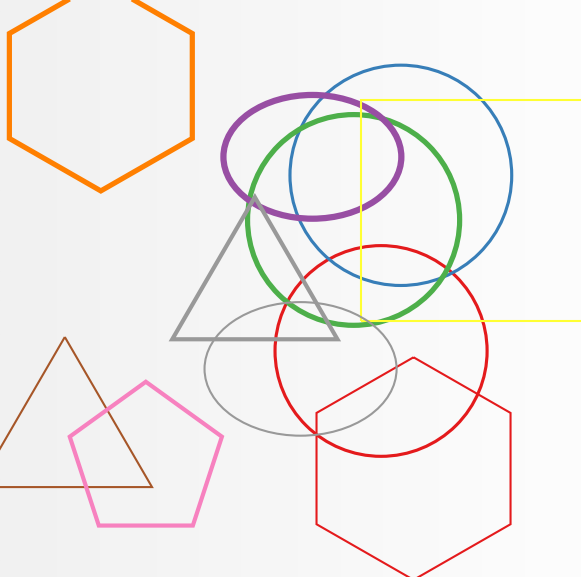[{"shape": "hexagon", "thickness": 1, "radius": 0.96, "center": [0.711, 0.188]}, {"shape": "circle", "thickness": 1.5, "radius": 0.91, "center": [0.656, 0.391]}, {"shape": "circle", "thickness": 1.5, "radius": 0.95, "center": [0.69, 0.696]}, {"shape": "circle", "thickness": 2.5, "radius": 0.91, "center": [0.608, 0.618]}, {"shape": "oval", "thickness": 3, "radius": 0.77, "center": [0.537, 0.728]}, {"shape": "hexagon", "thickness": 2.5, "radius": 0.91, "center": [0.173, 0.85]}, {"shape": "square", "thickness": 1, "radius": 0.96, "center": [0.813, 0.635]}, {"shape": "triangle", "thickness": 1, "radius": 0.87, "center": [0.112, 0.242]}, {"shape": "pentagon", "thickness": 2, "radius": 0.69, "center": [0.251, 0.2]}, {"shape": "oval", "thickness": 1, "radius": 0.83, "center": [0.517, 0.36]}, {"shape": "triangle", "thickness": 2, "radius": 0.82, "center": [0.438, 0.494]}]